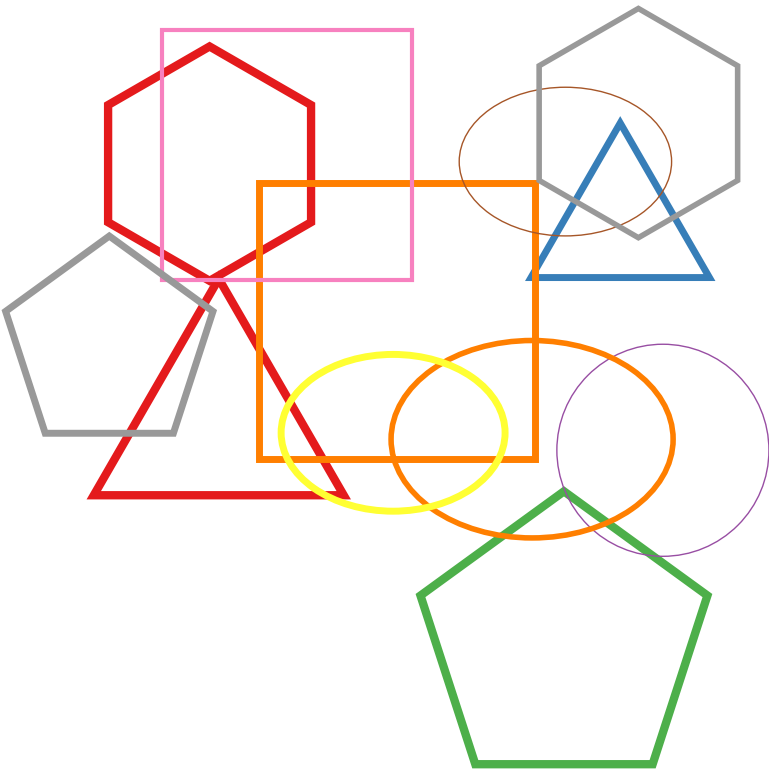[{"shape": "triangle", "thickness": 3, "radius": 0.94, "center": [0.284, 0.451]}, {"shape": "hexagon", "thickness": 3, "radius": 0.76, "center": [0.272, 0.787]}, {"shape": "triangle", "thickness": 2.5, "radius": 0.67, "center": [0.805, 0.706]}, {"shape": "pentagon", "thickness": 3, "radius": 0.98, "center": [0.732, 0.166]}, {"shape": "circle", "thickness": 0.5, "radius": 0.69, "center": [0.861, 0.415]}, {"shape": "oval", "thickness": 2, "radius": 0.92, "center": [0.691, 0.43]}, {"shape": "square", "thickness": 2.5, "radius": 0.9, "center": [0.516, 0.583]}, {"shape": "oval", "thickness": 2.5, "radius": 0.73, "center": [0.511, 0.438]}, {"shape": "oval", "thickness": 0.5, "radius": 0.69, "center": [0.734, 0.79]}, {"shape": "square", "thickness": 1.5, "radius": 0.81, "center": [0.373, 0.799]}, {"shape": "hexagon", "thickness": 2, "radius": 0.74, "center": [0.829, 0.84]}, {"shape": "pentagon", "thickness": 2.5, "radius": 0.71, "center": [0.142, 0.552]}]